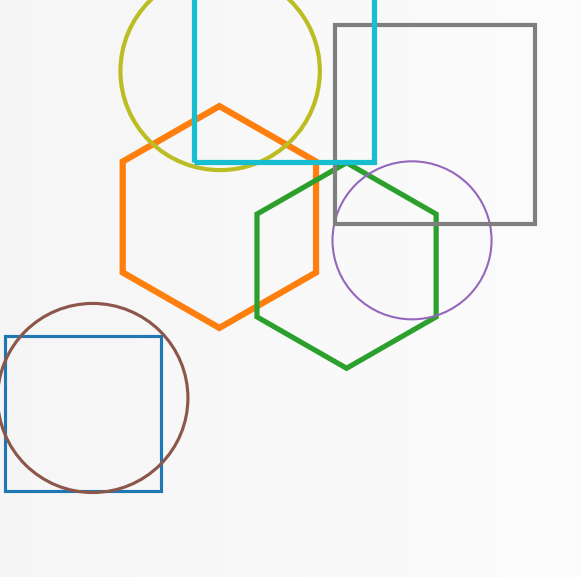[{"shape": "square", "thickness": 1.5, "radius": 0.67, "center": [0.143, 0.283]}, {"shape": "hexagon", "thickness": 3, "radius": 0.96, "center": [0.377, 0.623]}, {"shape": "hexagon", "thickness": 2.5, "radius": 0.89, "center": [0.596, 0.539]}, {"shape": "circle", "thickness": 1, "radius": 0.68, "center": [0.709, 0.583]}, {"shape": "circle", "thickness": 1.5, "radius": 0.82, "center": [0.16, 0.31]}, {"shape": "square", "thickness": 2, "radius": 0.86, "center": [0.748, 0.783]}, {"shape": "circle", "thickness": 2, "radius": 0.86, "center": [0.379, 0.876]}, {"shape": "square", "thickness": 2.5, "radius": 0.77, "center": [0.489, 0.873]}]